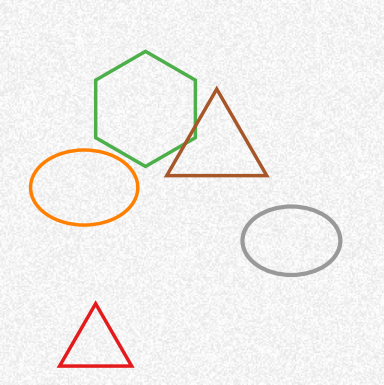[{"shape": "triangle", "thickness": 2.5, "radius": 0.54, "center": [0.248, 0.103]}, {"shape": "hexagon", "thickness": 2.5, "radius": 0.75, "center": [0.378, 0.717]}, {"shape": "oval", "thickness": 2.5, "radius": 0.7, "center": [0.219, 0.513]}, {"shape": "triangle", "thickness": 2.5, "radius": 0.75, "center": [0.563, 0.619]}, {"shape": "oval", "thickness": 3, "radius": 0.64, "center": [0.757, 0.375]}]